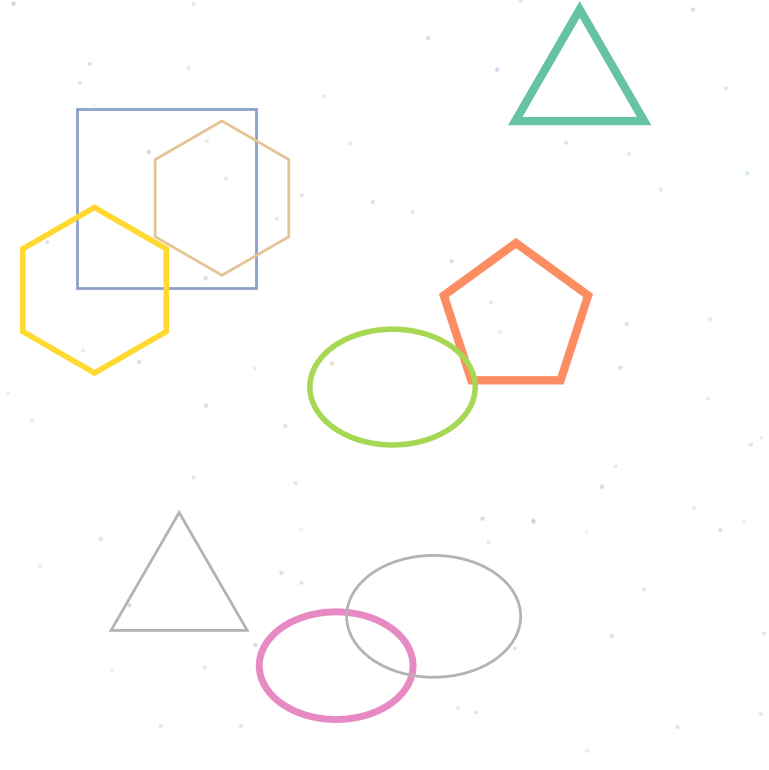[{"shape": "triangle", "thickness": 3, "radius": 0.48, "center": [0.753, 0.891]}, {"shape": "pentagon", "thickness": 3, "radius": 0.49, "center": [0.67, 0.586]}, {"shape": "square", "thickness": 1, "radius": 0.58, "center": [0.216, 0.742]}, {"shape": "oval", "thickness": 2.5, "radius": 0.5, "center": [0.437, 0.135]}, {"shape": "oval", "thickness": 2, "radius": 0.54, "center": [0.51, 0.497]}, {"shape": "hexagon", "thickness": 2, "radius": 0.54, "center": [0.123, 0.623]}, {"shape": "hexagon", "thickness": 1, "radius": 0.5, "center": [0.288, 0.743]}, {"shape": "oval", "thickness": 1, "radius": 0.57, "center": [0.563, 0.2]}, {"shape": "triangle", "thickness": 1, "radius": 0.51, "center": [0.233, 0.232]}]